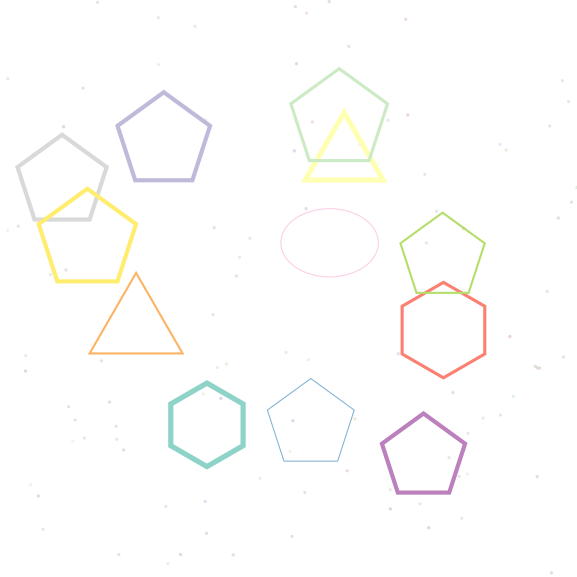[{"shape": "hexagon", "thickness": 2.5, "radius": 0.36, "center": [0.358, 0.263]}, {"shape": "triangle", "thickness": 2.5, "radius": 0.39, "center": [0.596, 0.726]}, {"shape": "pentagon", "thickness": 2, "radius": 0.42, "center": [0.284, 0.755]}, {"shape": "hexagon", "thickness": 1.5, "radius": 0.41, "center": [0.768, 0.428]}, {"shape": "pentagon", "thickness": 0.5, "radius": 0.4, "center": [0.538, 0.265]}, {"shape": "triangle", "thickness": 1, "radius": 0.47, "center": [0.236, 0.434]}, {"shape": "pentagon", "thickness": 1, "radius": 0.38, "center": [0.766, 0.554]}, {"shape": "oval", "thickness": 0.5, "radius": 0.42, "center": [0.571, 0.579]}, {"shape": "pentagon", "thickness": 2, "radius": 0.41, "center": [0.107, 0.685]}, {"shape": "pentagon", "thickness": 2, "radius": 0.38, "center": [0.733, 0.207]}, {"shape": "pentagon", "thickness": 1.5, "radius": 0.44, "center": [0.587, 0.792]}, {"shape": "pentagon", "thickness": 2, "radius": 0.44, "center": [0.151, 0.584]}]